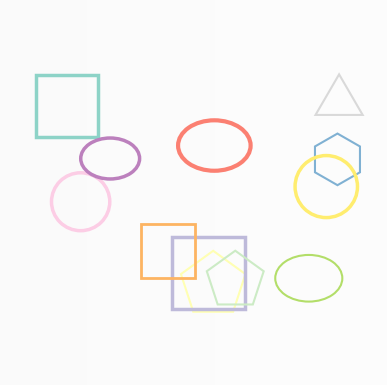[{"shape": "square", "thickness": 2.5, "radius": 0.4, "center": [0.174, 0.725]}, {"shape": "pentagon", "thickness": 1.5, "radius": 0.44, "center": [0.55, 0.261]}, {"shape": "square", "thickness": 2.5, "radius": 0.47, "center": [0.539, 0.291]}, {"shape": "oval", "thickness": 3, "radius": 0.47, "center": [0.553, 0.622]}, {"shape": "hexagon", "thickness": 1.5, "radius": 0.34, "center": [0.871, 0.586]}, {"shape": "square", "thickness": 2, "radius": 0.35, "center": [0.433, 0.347]}, {"shape": "oval", "thickness": 1.5, "radius": 0.43, "center": [0.797, 0.277]}, {"shape": "circle", "thickness": 2.5, "radius": 0.38, "center": [0.208, 0.476]}, {"shape": "triangle", "thickness": 1.5, "radius": 0.35, "center": [0.875, 0.737]}, {"shape": "oval", "thickness": 2.5, "radius": 0.38, "center": [0.284, 0.588]}, {"shape": "pentagon", "thickness": 1.5, "radius": 0.39, "center": [0.607, 0.272]}, {"shape": "circle", "thickness": 2.5, "radius": 0.4, "center": [0.842, 0.515]}]